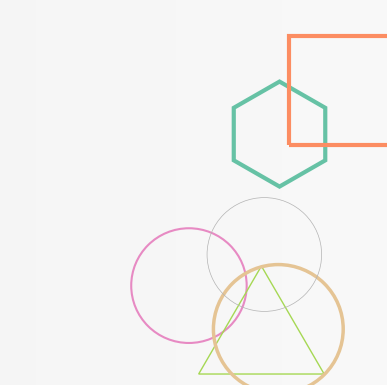[{"shape": "hexagon", "thickness": 3, "radius": 0.68, "center": [0.721, 0.652]}, {"shape": "square", "thickness": 3, "radius": 0.71, "center": [0.886, 0.765]}, {"shape": "circle", "thickness": 1.5, "radius": 0.74, "center": [0.488, 0.258]}, {"shape": "triangle", "thickness": 1, "radius": 0.93, "center": [0.675, 0.122]}, {"shape": "circle", "thickness": 2.5, "radius": 0.84, "center": [0.718, 0.145]}, {"shape": "circle", "thickness": 0.5, "radius": 0.74, "center": [0.682, 0.339]}]